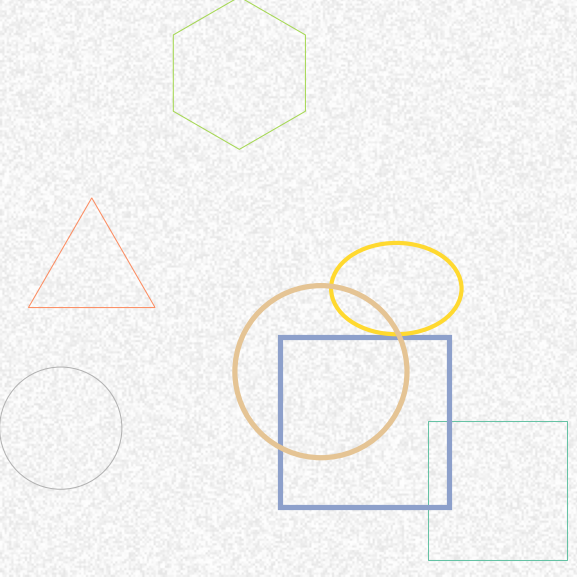[{"shape": "square", "thickness": 0.5, "radius": 0.6, "center": [0.861, 0.149]}, {"shape": "triangle", "thickness": 0.5, "radius": 0.63, "center": [0.159, 0.53]}, {"shape": "square", "thickness": 2.5, "radius": 0.73, "center": [0.631, 0.269]}, {"shape": "hexagon", "thickness": 0.5, "radius": 0.66, "center": [0.414, 0.873]}, {"shape": "oval", "thickness": 2, "radius": 0.56, "center": [0.686, 0.499]}, {"shape": "circle", "thickness": 2.5, "radius": 0.74, "center": [0.556, 0.356]}, {"shape": "circle", "thickness": 0.5, "radius": 0.53, "center": [0.105, 0.258]}]